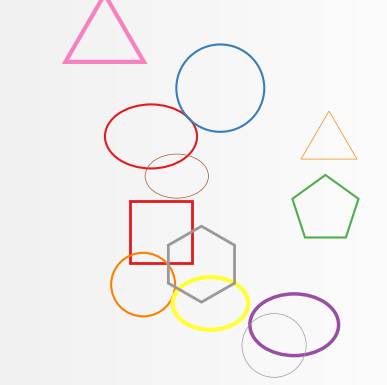[{"shape": "square", "thickness": 2, "radius": 0.4, "center": [0.415, 0.398]}, {"shape": "oval", "thickness": 1.5, "radius": 0.59, "center": [0.39, 0.646]}, {"shape": "circle", "thickness": 1.5, "radius": 0.57, "center": [0.569, 0.771]}, {"shape": "pentagon", "thickness": 1.5, "radius": 0.45, "center": [0.84, 0.456]}, {"shape": "oval", "thickness": 2.5, "radius": 0.57, "center": [0.759, 0.157]}, {"shape": "triangle", "thickness": 0.5, "radius": 0.42, "center": [0.849, 0.628]}, {"shape": "circle", "thickness": 1.5, "radius": 0.41, "center": [0.369, 0.261]}, {"shape": "oval", "thickness": 3, "radius": 0.49, "center": [0.543, 0.212]}, {"shape": "oval", "thickness": 0.5, "radius": 0.41, "center": [0.456, 0.543]}, {"shape": "triangle", "thickness": 3, "radius": 0.58, "center": [0.27, 0.898]}, {"shape": "circle", "thickness": 0.5, "radius": 0.41, "center": [0.707, 0.103]}, {"shape": "hexagon", "thickness": 2, "radius": 0.49, "center": [0.52, 0.314]}]